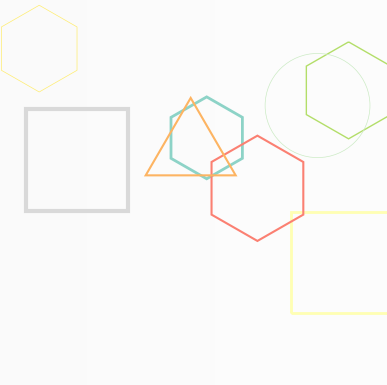[{"shape": "hexagon", "thickness": 2, "radius": 0.53, "center": [0.533, 0.642]}, {"shape": "square", "thickness": 2, "radius": 0.66, "center": [0.882, 0.318]}, {"shape": "hexagon", "thickness": 1.5, "radius": 0.68, "center": [0.664, 0.511]}, {"shape": "triangle", "thickness": 1.5, "radius": 0.67, "center": [0.492, 0.612]}, {"shape": "hexagon", "thickness": 1, "radius": 0.63, "center": [0.9, 0.765]}, {"shape": "square", "thickness": 3, "radius": 0.66, "center": [0.199, 0.585]}, {"shape": "circle", "thickness": 0.5, "radius": 0.68, "center": [0.819, 0.726]}, {"shape": "hexagon", "thickness": 0.5, "radius": 0.56, "center": [0.101, 0.874]}]